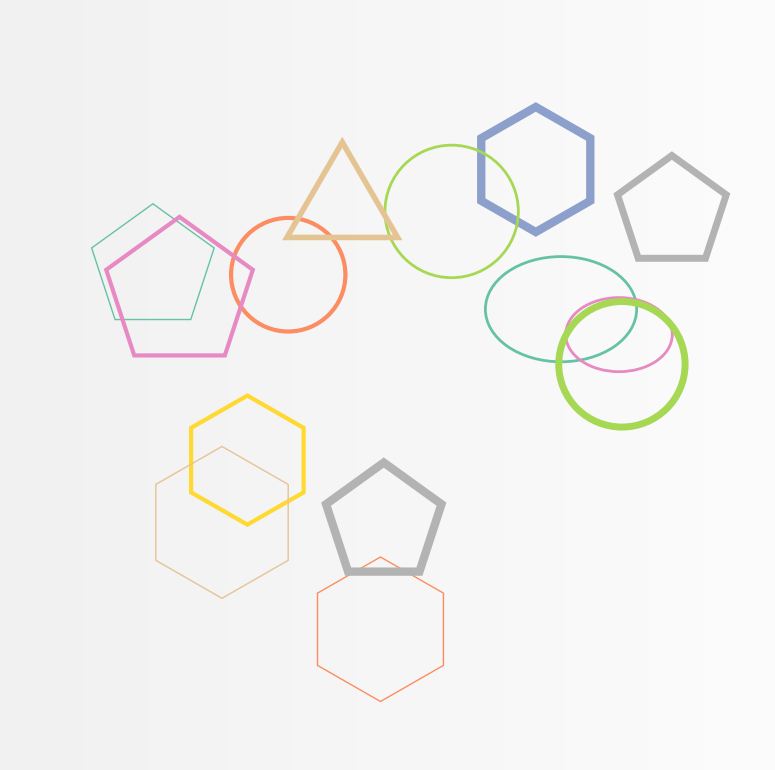[{"shape": "oval", "thickness": 1, "radius": 0.49, "center": [0.724, 0.598]}, {"shape": "pentagon", "thickness": 0.5, "radius": 0.42, "center": [0.197, 0.652]}, {"shape": "hexagon", "thickness": 0.5, "radius": 0.47, "center": [0.491, 0.183]}, {"shape": "circle", "thickness": 1.5, "radius": 0.37, "center": [0.372, 0.643]}, {"shape": "hexagon", "thickness": 3, "radius": 0.41, "center": [0.691, 0.78]}, {"shape": "oval", "thickness": 1, "radius": 0.34, "center": [0.799, 0.565]}, {"shape": "pentagon", "thickness": 1.5, "radius": 0.5, "center": [0.232, 0.619]}, {"shape": "circle", "thickness": 2.5, "radius": 0.41, "center": [0.802, 0.527]}, {"shape": "circle", "thickness": 1, "radius": 0.43, "center": [0.583, 0.725]}, {"shape": "hexagon", "thickness": 1.5, "radius": 0.42, "center": [0.319, 0.402]}, {"shape": "hexagon", "thickness": 0.5, "radius": 0.49, "center": [0.286, 0.322]}, {"shape": "triangle", "thickness": 2, "radius": 0.41, "center": [0.442, 0.733]}, {"shape": "pentagon", "thickness": 3, "radius": 0.39, "center": [0.495, 0.321]}, {"shape": "pentagon", "thickness": 2.5, "radius": 0.37, "center": [0.867, 0.724]}]